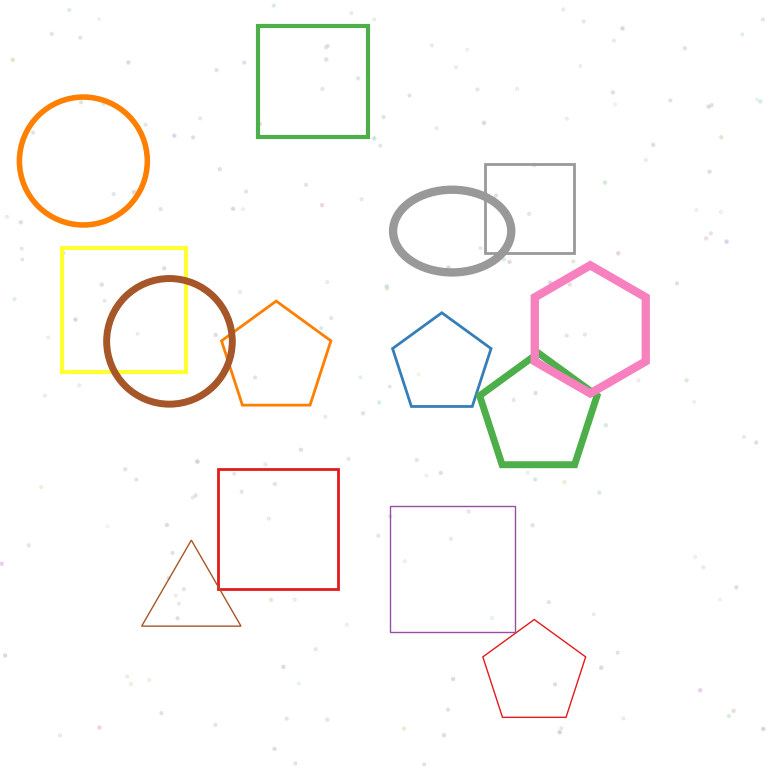[{"shape": "square", "thickness": 1, "radius": 0.39, "center": [0.361, 0.313]}, {"shape": "pentagon", "thickness": 0.5, "radius": 0.35, "center": [0.694, 0.125]}, {"shape": "pentagon", "thickness": 1, "radius": 0.34, "center": [0.574, 0.527]}, {"shape": "square", "thickness": 1.5, "radius": 0.36, "center": [0.406, 0.894]}, {"shape": "pentagon", "thickness": 2.5, "radius": 0.4, "center": [0.699, 0.461]}, {"shape": "square", "thickness": 0.5, "radius": 0.41, "center": [0.587, 0.261]}, {"shape": "pentagon", "thickness": 1, "radius": 0.37, "center": [0.359, 0.534]}, {"shape": "circle", "thickness": 2, "radius": 0.42, "center": [0.108, 0.791]}, {"shape": "square", "thickness": 1.5, "radius": 0.4, "center": [0.161, 0.598]}, {"shape": "triangle", "thickness": 0.5, "radius": 0.37, "center": [0.248, 0.224]}, {"shape": "circle", "thickness": 2.5, "radius": 0.41, "center": [0.22, 0.557]}, {"shape": "hexagon", "thickness": 3, "radius": 0.42, "center": [0.767, 0.572]}, {"shape": "square", "thickness": 1, "radius": 0.29, "center": [0.688, 0.73]}, {"shape": "oval", "thickness": 3, "radius": 0.38, "center": [0.587, 0.7]}]